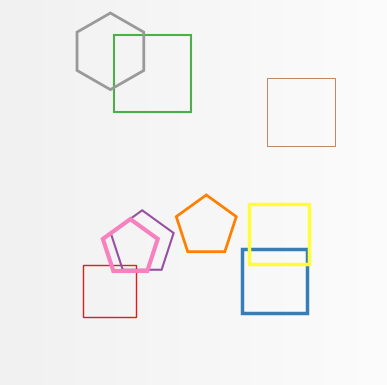[{"shape": "square", "thickness": 1, "radius": 0.34, "center": [0.283, 0.244]}, {"shape": "square", "thickness": 2.5, "radius": 0.42, "center": [0.709, 0.27]}, {"shape": "square", "thickness": 1.5, "radius": 0.5, "center": [0.394, 0.81]}, {"shape": "pentagon", "thickness": 1.5, "radius": 0.43, "center": [0.367, 0.368]}, {"shape": "pentagon", "thickness": 2, "radius": 0.41, "center": [0.532, 0.412]}, {"shape": "square", "thickness": 2.5, "radius": 0.39, "center": [0.72, 0.393]}, {"shape": "square", "thickness": 0.5, "radius": 0.44, "center": [0.777, 0.709]}, {"shape": "pentagon", "thickness": 3, "radius": 0.37, "center": [0.336, 0.356]}, {"shape": "hexagon", "thickness": 2, "radius": 0.5, "center": [0.285, 0.867]}]